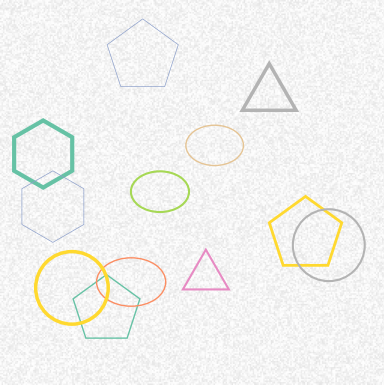[{"shape": "hexagon", "thickness": 3, "radius": 0.44, "center": [0.112, 0.6]}, {"shape": "pentagon", "thickness": 1, "radius": 0.46, "center": [0.277, 0.196]}, {"shape": "oval", "thickness": 1, "radius": 0.45, "center": [0.341, 0.268]}, {"shape": "hexagon", "thickness": 0.5, "radius": 0.46, "center": [0.137, 0.463]}, {"shape": "pentagon", "thickness": 0.5, "radius": 0.49, "center": [0.371, 0.854]}, {"shape": "triangle", "thickness": 1.5, "radius": 0.34, "center": [0.535, 0.283]}, {"shape": "oval", "thickness": 1.5, "radius": 0.38, "center": [0.415, 0.502]}, {"shape": "pentagon", "thickness": 2, "radius": 0.49, "center": [0.794, 0.391]}, {"shape": "circle", "thickness": 2.5, "radius": 0.47, "center": [0.187, 0.252]}, {"shape": "oval", "thickness": 1, "radius": 0.37, "center": [0.558, 0.622]}, {"shape": "triangle", "thickness": 2.5, "radius": 0.4, "center": [0.699, 0.754]}, {"shape": "circle", "thickness": 1.5, "radius": 0.47, "center": [0.854, 0.363]}]